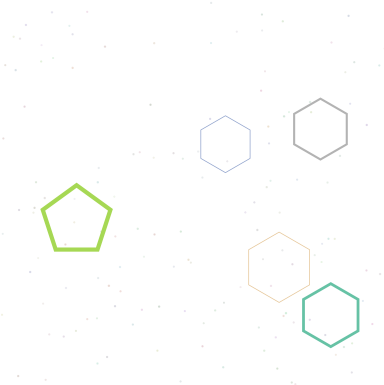[{"shape": "hexagon", "thickness": 2, "radius": 0.41, "center": [0.859, 0.181]}, {"shape": "hexagon", "thickness": 0.5, "radius": 0.37, "center": [0.586, 0.625]}, {"shape": "pentagon", "thickness": 3, "radius": 0.46, "center": [0.199, 0.426]}, {"shape": "hexagon", "thickness": 0.5, "radius": 0.46, "center": [0.725, 0.306]}, {"shape": "hexagon", "thickness": 1.5, "radius": 0.39, "center": [0.832, 0.665]}]